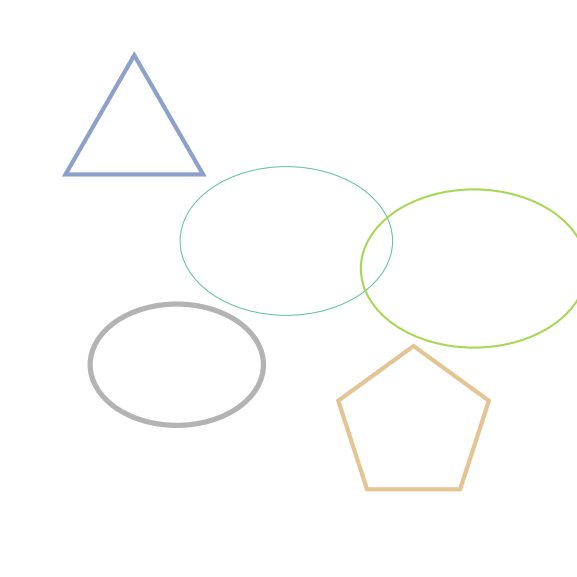[{"shape": "oval", "thickness": 0.5, "radius": 0.92, "center": [0.496, 0.582]}, {"shape": "triangle", "thickness": 2, "radius": 0.69, "center": [0.233, 0.766]}, {"shape": "oval", "thickness": 1, "radius": 0.98, "center": [0.821, 0.534]}, {"shape": "pentagon", "thickness": 2, "radius": 0.69, "center": [0.716, 0.263]}, {"shape": "oval", "thickness": 2.5, "radius": 0.75, "center": [0.306, 0.368]}]